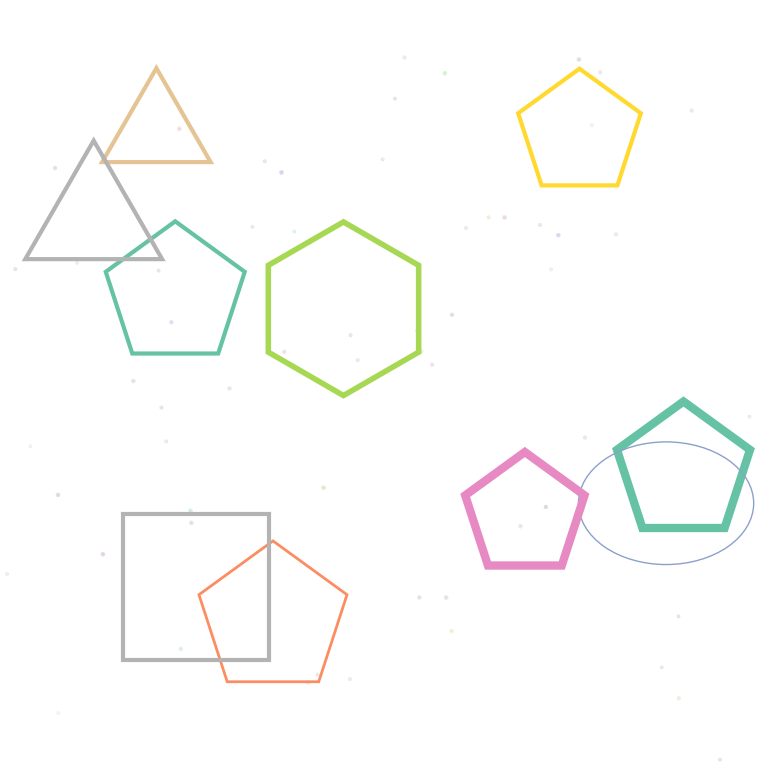[{"shape": "pentagon", "thickness": 1.5, "radius": 0.47, "center": [0.228, 0.618]}, {"shape": "pentagon", "thickness": 3, "radius": 0.45, "center": [0.888, 0.388]}, {"shape": "pentagon", "thickness": 1, "radius": 0.51, "center": [0.355, 0.196]}, {"shape": "oval", "thickness": 0.5, "radius": 0.57, "center": [0.865, 0.346]}, {"shape": "pentagon", "thickness": 3, "radius": 0.41, "center": [0.682, 0.331]}, {"shape": "hexagon", "thickness": 2, "radius": 0.56, "center": [0.446, 0.599]}, {"shape": "pentagon", "thickness": 1.5, "radius": 0.42, "center": [0.753, 0.827]}, {"shape": "triangle", "thickness": 1.5, "radius": 0.41, "center": [0.203, 0.83]}, {"shape": "triangle", "thickness": 1.5, "radius": 0.51, "center": [0.122, 0.715]}, {"shape": "square", "thickness": 1.5, "radius": 0.47, "center": [0.254, 0.238]}]